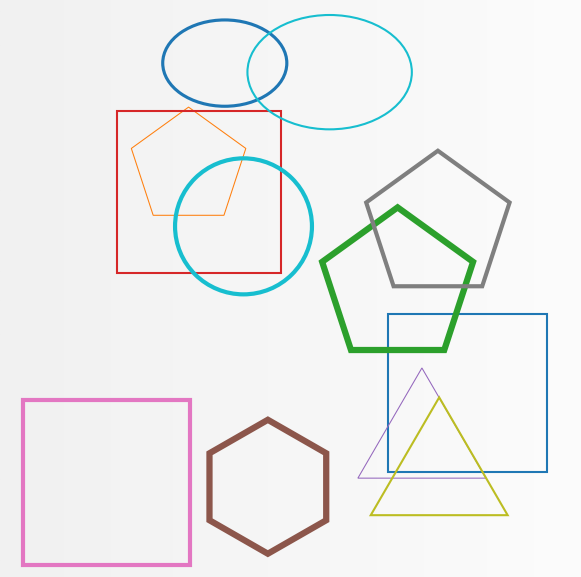[{"shape": "oval", "thickness": 1.5, "radius": 0.53, "center": [0.387, 0.89]}, {"shape": "square", "thickness": 1, "radius": 0.68, "center": [0.804, 0.319]}, {"shape": "pentagon", "thickness": 0.5, "radius": 0.52, "center": [0.324, 0.71]}, {"shape": "pentagon", "thickness": 3, "radius": 0.68, "center": [0.684, 0.503]}, {"shape": "square", "thickness": 1, "radius": 0.7, "center": [0.342, 0.667]}, {"shape": "triangle", "thickness": 0.5, "radius": 0.64, "center": [0.726, 0.235]}, {"shape": "hexagon", "thickness": 3, "radius": 0.58, "center": [0.461, 0.156]}, {"shape": "square", "thickness": 2, "radius": 0.72, "center": [0.183, 0.164]}, {"shape": "pentagon", "thickness": 2, "radius": 0.65, "center": [0.753, 0.608]}, {"shape": "triangle", "thickness": 1, "radius": 0.68, "center": [0.756, 0.175]}, {"shape": "oval", "thickness": 1, "radius": 0.71, "center": [0.567, 0.874]}, {"shape": "circle", "thickness": 2, "radius": 0.59, "center": [0.419, 0.607]}]